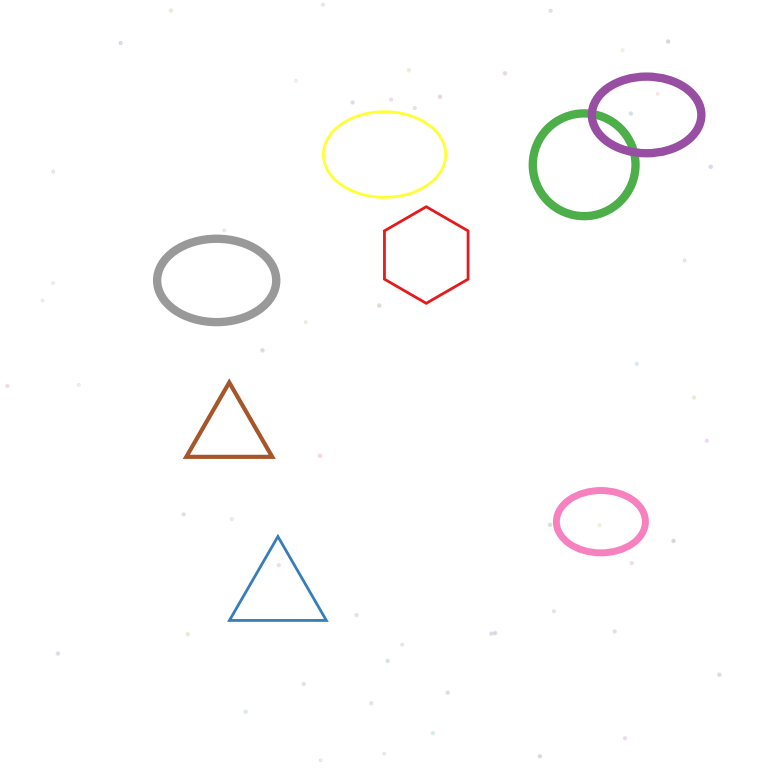[{"shape": "hexagon", "thickness": 1, "radius": 0.31, "center": [0.554, 0.669]}, {"shape": "triangle", "thickness": 1, "radius": 0.36, "center": [0.361, 0.231]}, {"shape": "circle", "thickness": 3, "radius": 0.33, "center": [0.759, 0.786]}, {"shape": "oval", "thickness": 3, "radius": 0.36, "center": [0.84, 0.851]}, {"shape": "oval", "thickness": 1, "radius": 0.4, "center": [0.499, 0.799]}, {"shape": "triangle", "thickness": 1.5, "radius": 0.32, "center": [0.298, 0.439]}, {"shape": "oval", "thickness": 2.5, "radius": 0.29, "center": [0.78, 0.322]}, {"shape": "oval", "thickness": 3, "radius": 0.39, "center": [0.281, 0.636]}]